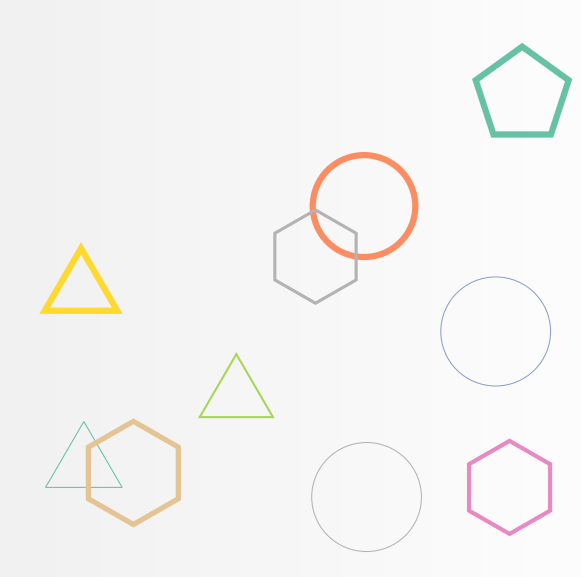[{"shape": "pentagon", "thickness": 3, "radius": 0.42, "center": [0.898, 0.834]}, {"shape": "triangle", "thickness": 0.5, "radius": 0.38, "center": [0.144, 0.193]}, {"shape": "circle", "thickness": 3, "radius": 0.44, "center": [0.626, 0.642]}, {"shape": "circle", "thickness": 0.5, "radius": 0.47, "center": [0.853, 0.425]}, {"shape": "hexagon", "thickness": 2, "radius": 0.4, "center": [0.877, 0.155]}, {"shape": "triangle", "thickness": 1, "radius": 0.36, "center": [0.407, 0.313]}, {"shape": "triangle", "thickness": 3, "radius": 0.36, "center": [0.139, 0.497]}, {"shape": "hexagon", "thickness": 2.5, "radius": 0.45, "center": [0.229, 0.18]}, {"shape": "hexagon", "thickness": 1.5, "radius": 0.4, "center": [0.543, 0.555]}, {"shape": "circle", "thickness": 0.5, "radius": 0.47, "center": [0.631, 0.138]}]